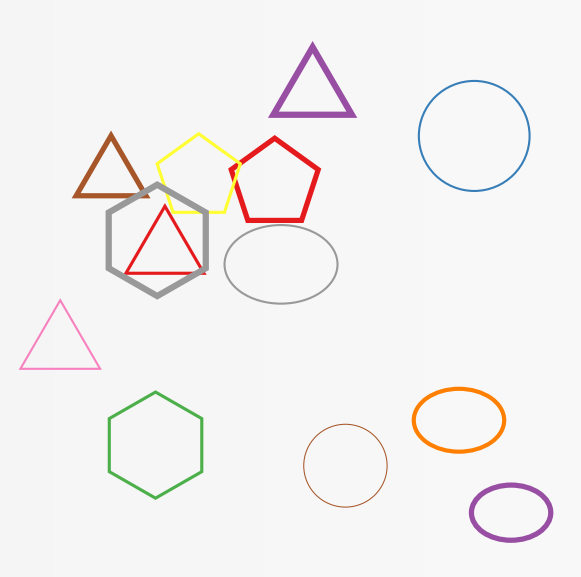[{"shape": "pentagon", "thickness": 2.5, "radius": 0.39, "center": [0.473, 0.681]}, {"shape": "triangle", "thickness": 1.5, "radius": 0.39, "center": [0.284, 0.565]}, {"shape": "circle", "thickness": 1, "radius": 0.48, "center": [0.816, 0.764]}, {"shape": "hexagon", "thickness": 1.5, "radius": 0.46, "center": [0.268, 0.228]}, {"shape": "oval", "thickness": 2.5, "radius": 0.34, "center": [0.879, 0.111]}, {"shape": "triangle", "thickness": 3, "radius": 0.39, "center": [0.538, 0.839]}, {"shape": "oval", "thickness": 2, "radius": 0.39, "center": [0.79, 0.271]}, {"shape": "pentagon", "thickness": 1.5, "radius": 0.38, "center": [0.342, 0.692]}, {"shape": "circle", "thickness": 0.5, "radius": 0.36, "center": [0.594, 0.193]}, {"shape": "triangle", "thickness": 2.5, "radius": 0.35, "center": [0.191, 0.695]}, {"shape": "triangle", "thickness": 1, "radius": 0.4, "center": [0.104, 0.4]}, {"shape": "oval", "thickness": 1, "radius": 0.49, "center": [0.483, 0.541]}, {"shape": "hexagon", "thickness": 3, "radius": 0.48, "center": [0.271, 0.583]}]